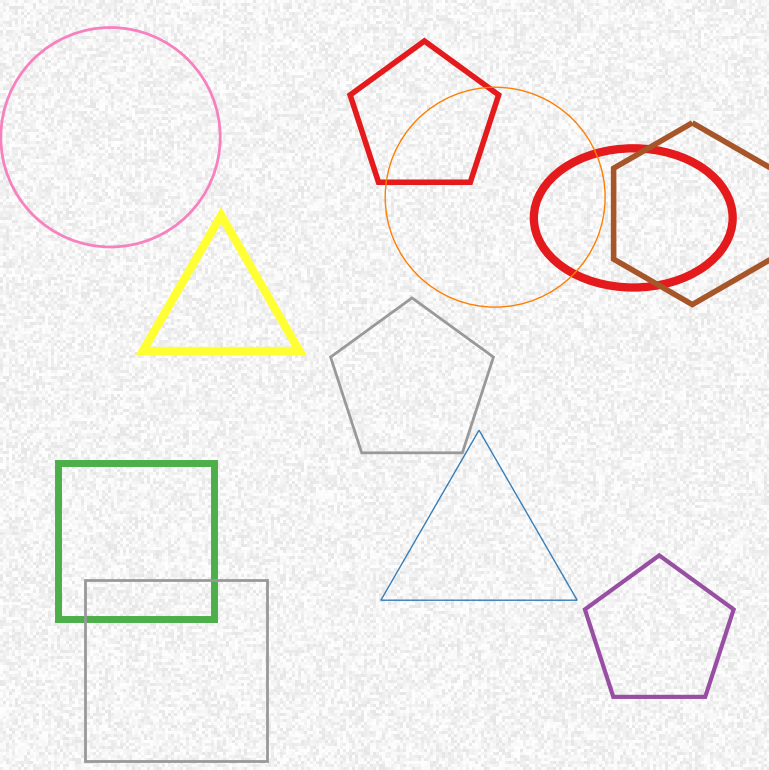[{"shape": "oval", "thickness": 3, "radius": 0.65, "center": [0.822, 0.717]}, {"shape": "pentagon", "thickness": 2, "radius": 0.51, "center": [0.551, 0.845]}, {"shape": "triangle", "thickness": 0.5, "radius": 0.74, "center": [0.622, 0.294]}, {"shape": "square", "thickness": 2.5, "radius": 0.51, "center": [0.177, 0.298]}, {"shape": "pentagon", "thickness": 1.5, "radius": 0.51, "center": [0.856, 0.177]}, {"shape": "circle", "thickness": 0.5, "radius": 0.71, "center": [0.643, 0.744]}, {"shape": "triangle", "thickness": 3, "radius": 0.59, "center": [0.287, 0.603]}, {"shape": "hexagon", "thickness": 2, "radius": 0.59, "center": [0.899, 0.722]}, {"shape": "circle", "thickness": 1, "radius": 0.71, "center": [0.144, 0.822]}, {"shape": "pentagon", "thickness": 1, "radius": 0.56, "center": [0.535, 0.502]}, {"shape": "square", "thickness": 1, "radius": 0.59, "center": [0.229, 0.129]}]